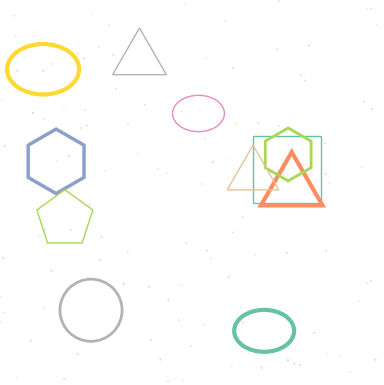[{"shape": "square", "thickness": 1, "radius": 0.44, "center": [0.746, 0.56]}, {"shape": "oval", "thickness": 3, "radius": 0.39, "center": [0.686, 0.141]}, {"shape": "triangle", "thickness": 3, "radius": 0.46, "center": [0.758, 0.513]}, {"shape": "hexagon", "thickness": 2.5, "radius": 0.42, "center": [0.146, 0.581]}, {"shape": "oval", "thickness": 1, "radius": 0.34, "center": [0.516, 0.705]}, {"shape": "hexagon", "thickness": 2, "radius": 0.34, "center": [0.749, 0.599]}, {"shape": "pentagon", "thickness": 1, "radius": 0.38, "center": [0.168, 0.431]}, {"shape": "oval", "thickness": 3, "radius": 0.47, "center": [0.112, 0.82]}, {"shape": "triangle", "thickness": 1, "radius": 0.39, "center": [0.657, 0.546]}, {"shape": "circle", "thickness": 2, "radius": 0.4, "center": [0.236, 0.194]}, {"shape": "triangle", "thickness": 1, "radius": 0.4, "center": [0.362, 0.846]}]